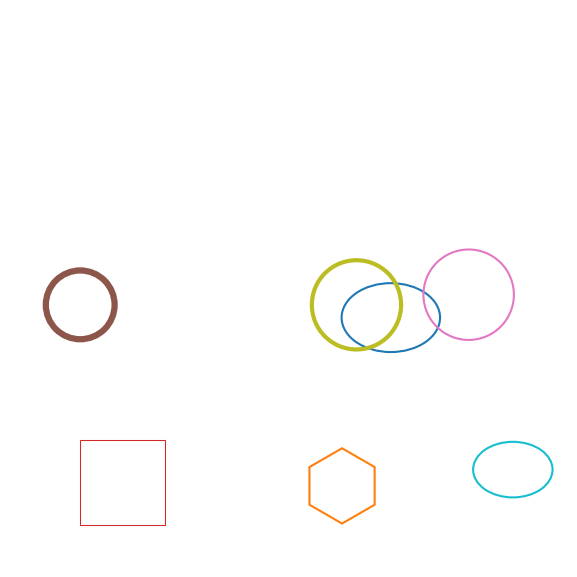[{"shape": "oval", "thickness": 1, "radius": 0.43, "center": [0.677, 0.449]}, {"shape": "hexagon", "thickness": 1, "radius": 0.33, "center": [0.592, 0.158]}, {"shape": "square", "thickness": 0.5, "radius": 0.37, "center": [0.211, 0.164]}, {"shape": "circle", "thickness": 3, "radius": 0.3, "center": [0.139, 0.471]}, {"shape": "circle", "thickness": 1, "radius": 0.39, "center": [0.812, 0.489]}, {"shape": "circle", "thickness": 2, "radius": 0.39, "center": [0.617, 0.471]}, {"shape": "oval", "thickness": 1, "radius": 0.34, "center": [0.888, 0.186]}]